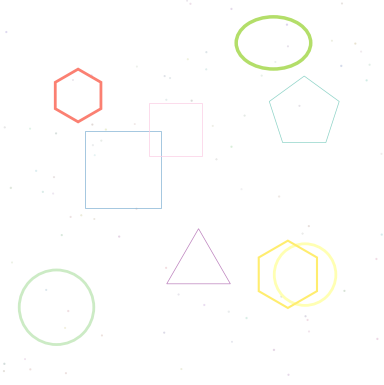[{"shape": "pentagon", "thickness": 0.5, "radius": 0.48, "center": [0.79, 0.707]}, {"shape": "circle", "thickness": 2, "radius": 0.4, "center": [0.792, 0.287]}, {"shape": "hexagon", "thickness": 2, "radius": 0.34, "center": [0.203, 0.752]}, {"shape": "square", "thickness": 0.5, "radius": 0.5, "center": [0.32, 0.56]}, {"shape": "oval", "thickness": 2.5, "radius": 0.48, "center": [0.71, 0.889]}, {"shape": "square", "thickness": 0.5, "radius": 0.34, "center": [0.457, 0.664]}, {"shape": "triangle", "thickness": 0.5, "radius": 0.48, "center": [0.516, 0.311]}, {"shape": "circle", "thickness": 2, "radius": 0.48, "center": [0.147, 0.202]}, {"shape": "hexagon", "thickness": 1.5, "radius": 0.44, "center": [0.748, 0.288]}]